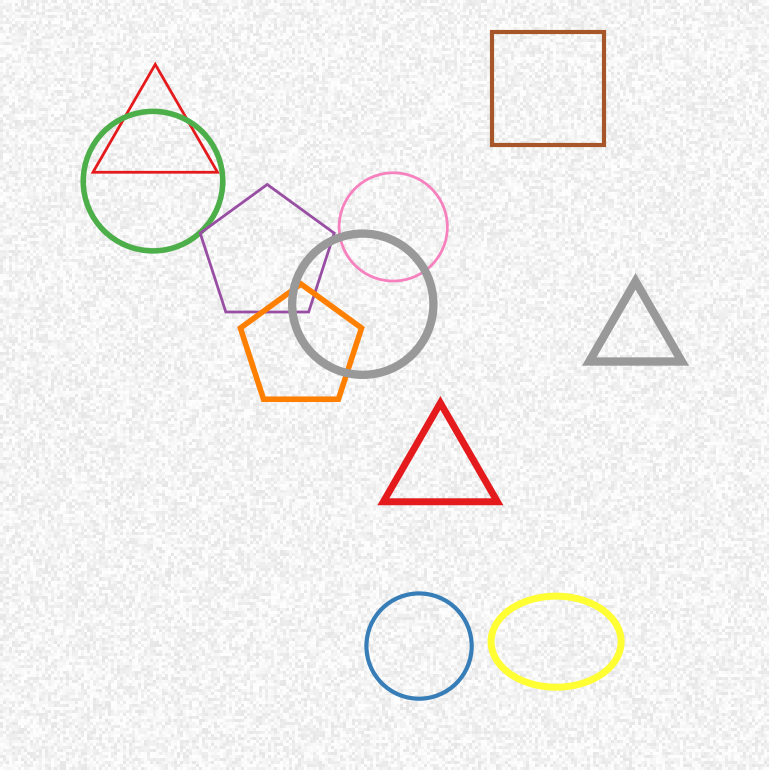[{"shape": "triangle", "thickness": 1, "radius": 0.47, "center": [0.202, 0.823]}, {"shape": "triangle", "thickness": 2.5, "radius": 0.43, "center": [0.572, 0.391]}, {"shape": "circle", "thickness": 1.5, "radius": 0.34, "center": [0.544, 0.161]}, {"shape": "circle", "thickness": 2, "radius": 0.45, "center": [0.199, 0.765]}, {"shape": "pentagon", "thickness": 1, "radius": 0.46, "center": [0.347, 0.669]}, {"shape": "pentagon", "thickness": 2, "radius": 0.41, "center": [0.391, 0.548]}, {"shape": "oval", "thickness": 2.5, "radius": 0.42, "center": [0.722, 0.167]}, {"shape": "square", "thickness": 1.5, "radius": 0.37, "center": [0.712, 0.885]}, {"shape": "circle", "thickness": 1, "radius": 0.35, "center": [0.511, 0.705]}, {"shape": "triangle", "thickness": 3, "radius": 0.35, "center": [0.825, 0.565]}, {"shape": "circle", "thickness": 3, "radius": 0.46, "center": [0.471, 0.605]}]